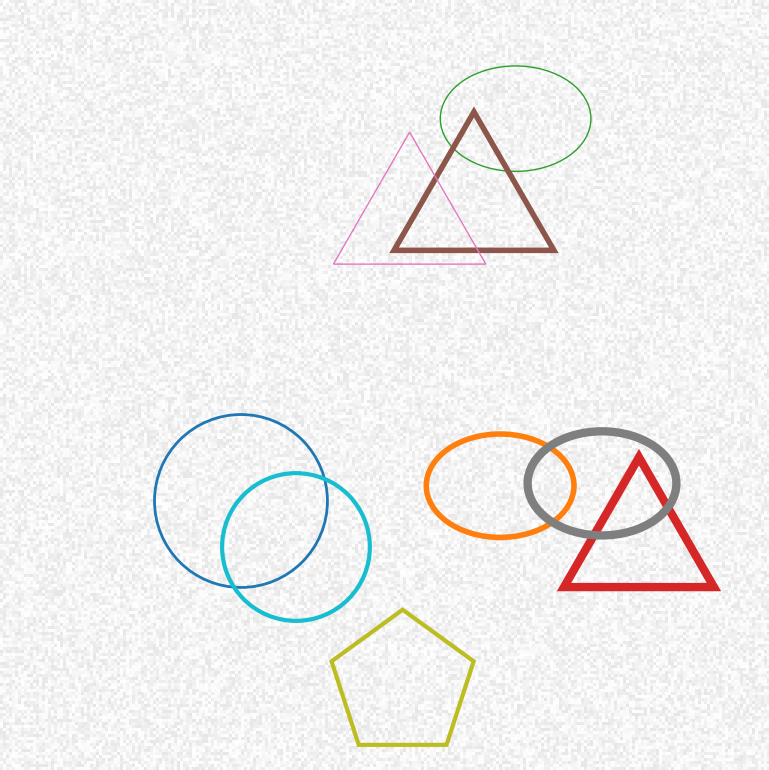[{"shape": "circle", "thickness": 1, "radius": 0.56, "center": [0.313, 0.349]}, {"shape": "oval", "thickness": 2, "radius": 0.48, "center": [0.65, 0.369]}, {"shape": "oval", "thickness": 0.5, "radius": 0.49, "center": [0.67, 0.846]}, {"shape": "triangle", "thickness": 3, "radius": 0.56, "center": [0.83, 0.294]}, {"shape": "triangle", "thickness": 2, "radius": 0.6, "center": [0.616, 0.735]}, {"shape": "triangle", "thickness": 0.5, "radius": 0.57, "center": [0.532, 0.714]}, {"shape": "oval", "thickness": 3, "radius": 0.48, "center": [0.782, 0.372]}, {"shape": "pentagon", "thickness": 1.5, "radius": 0.49, "center": [0.523, 0.111]}, {"shape": "circle", "thickness": 1.5, "radius": 0.48, "center": [0.384, 0.29]}]